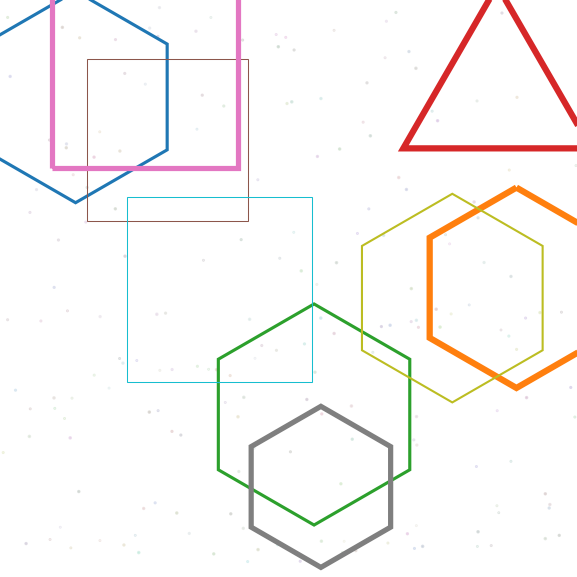[{"shape": "hexagon", "thickness": 1.5, "radius": 0.92, "center": [0.131, 0.831]}, {"shape": "hexagon", "thickness": 3, "radius": 0.87, "center": [0.894, 0.501]}, {"shape": "hexagon", "thickness": 1.5, "radius": 0.96, "center": [0.544, 0.281]}, {"shape": "triangle", "thickness": 3, "radius": 0.94, "center": [0.861, 0.836]}, {"shape": "square", "thickness": 0.5, "radius": 0.7, "center": [0.289, 0.757]}, {"shape": "square", "thickness": 2.5, "radius": 0.81, "center": [0.251, 0.87]}, {"shape": "hexagon", "thickness": 2.5, "radius": 0.7, "center": [0.556, 0.156]}, {"shape": "hexagon", "thickness": 1, "radius": 0.9, "center": [0.783, 0.483]}, {"shape": "square", "thickness": 0.5, "radius": 0.8, "center": [0.381, 0.498]}]